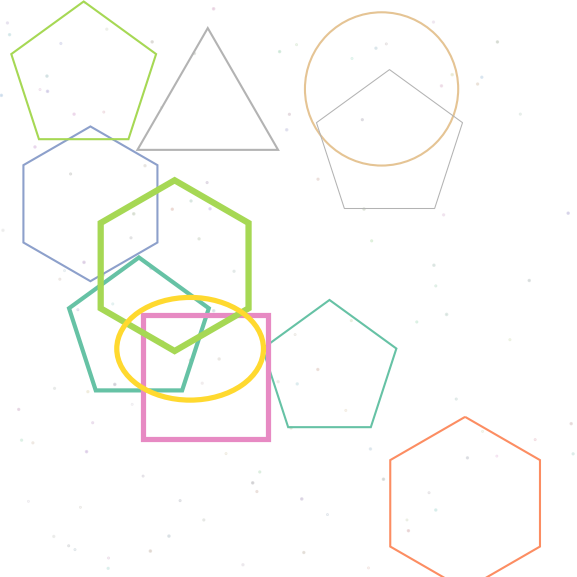[{"shape": "pentagon", "thickness": 2, "radius": 0.64, "center": [0.241, 0.426]}, {"shape": "pentagon", "thickness": 1, "radius": 0.61, "center": [0.571, 0.358]}, {"shape": "hexagon", "thickness": 1, "radius": 0.75, "center": [0.805, 0.128]}, {"shape": "hexagon", "thickness": 1, "radius": 0.67, "center": [0.157, 0.646]}, {"shape": "square", "thickness": 2.5, "radius": 0.54, "center": [0.356, 0.346]}, {"shape": "pentagon", "thickness": 1, "radius": 0.66, "center": [0.145, 0.865]}, {"shape": "hexagon", "thickness": 3, "radius": 0.74, "center": [0.302, 0.539]}, {"shape": "oval", "thickness": 2.5, "radius": 0.64, "center": [0.329, 0.395]}, {"shape": "circle", "thickness": 1, "radius": 0.66, "center": [0.661, 0.845]}, {"shape": "triangle", "thickness": 1, "radius": 0.7, "center": [0.36, 0.81]}, {"shape": "pentagon", "thickness": 0.5, "radius": 0.66, "center": [0.674, 0.746]}]